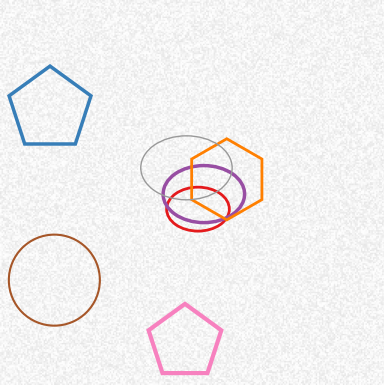[{"shape": "oval", "thickness": 2, "radius": 0.41, "center": [0.514, 0.457]}, {"shape": "pentagon", "thickness": 2.5, "radius": 0.56, "center": [0.13, 0.716]}, {"shape": "oval", "thickness": 2.5, "radius": 0.53, "center": [0.53, 0.496]}, {"shape": "hexagon", "thickness": 2, "radius": 0.53, "center": [0.589, 0.534]}, {"shape": "circle", "thickness": 1.5, "radius": 0.59, "center": [0.141, 0.272]}, {"shape": "pentagon", "thickness": 3, "radius": 0.5, "center": [0.48, 0.111]}, {"shape": "oval", "thickness": 1, "radius": 0.59, "center": [0.484, 0.564]}]